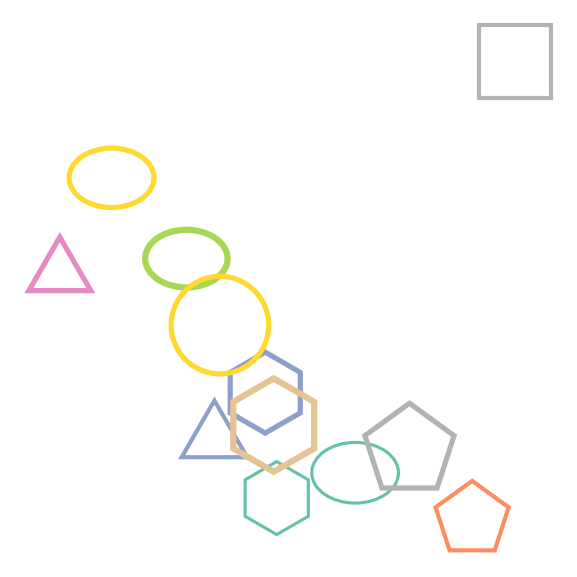[{"shape": "oval", "thickness": 1.5, "radius": 0.38, "center": [0.615, 0.181]}, {"shape": "hexagon", "thickness": 1.5, "radius": 0.32, "center": [0.479, 0.137]}, {"shape": "pentagon", "thickness": 2, "radius": 0.33, "center": [0.818, 0.1]}, {"shape": "hexagon", "thickness": 2.5, "radius": 0.35, "center": [0.459, 0.319]}, {"shape": "triangle", "thickness": 2, "radius": 0.33, "center": [0.371, 0.24]}, {"shape": "triangle", "thickness": 2.5, "radius": 0.31, "center": [0.104, 0.527]}, {"shape": "oval", "thickness": 3, "radius": 0.36, "center": [0.323, 0.551]}, {"shape": "oval", "thickness": 2.5, "radius": 0.37, "center": [0.193, 0.691]}, {"shape": "circle", "thickness": 2.5, "radius": 0.42, "center": [0.381, 0.436]}, {"shape": "hexagon", "thickness": 3, "radius": 0.4, "center": [0.474, 0.263]}, {"shape": "square", "thickness": 2, "radius": 0.31, "center": [0.892, 0.893]}, {"shape": "pentagon", "thickness": 2.5, "radius": 0.41, "center": [0.709, 0.22]}]